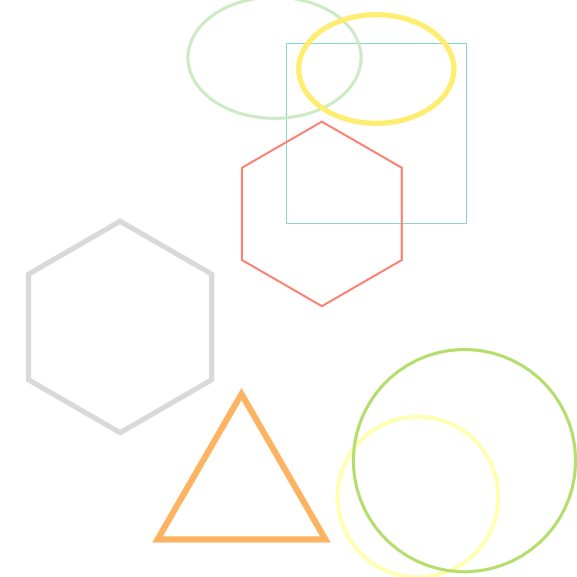[{"shape": "square", "thickness": 0.5, "radius": 0.78, "center": [0.651, 0.769]}, {"shape": "circle", "thickness": 2, "radius": 0.7, "center": [0.724, 0.139]}, {"shape": "hexagon", "thickness": 1, "radius": 0.8, "center": [0.557, 0.629]}, {"shape": "triangle", "thickness": 3, "radius": 0.84, "center": [0.418, 0.149]}, {"shape": "circle", "thickness": 1.5, "radius": 0.96, "center": [0.804, 0.201]}, {"shape": "hexagon", "thickness": 2.5, "radius": 0.92, "center": [0.208, 0.433]}, {"shape": "oval", "thickness": 1.5, "radius": 0.75, "center": [0.475, 0.899]}, {"shape": "oval", "thickness": 2.5, "radius": 0.67, "center": [0.652, 0.88]}]